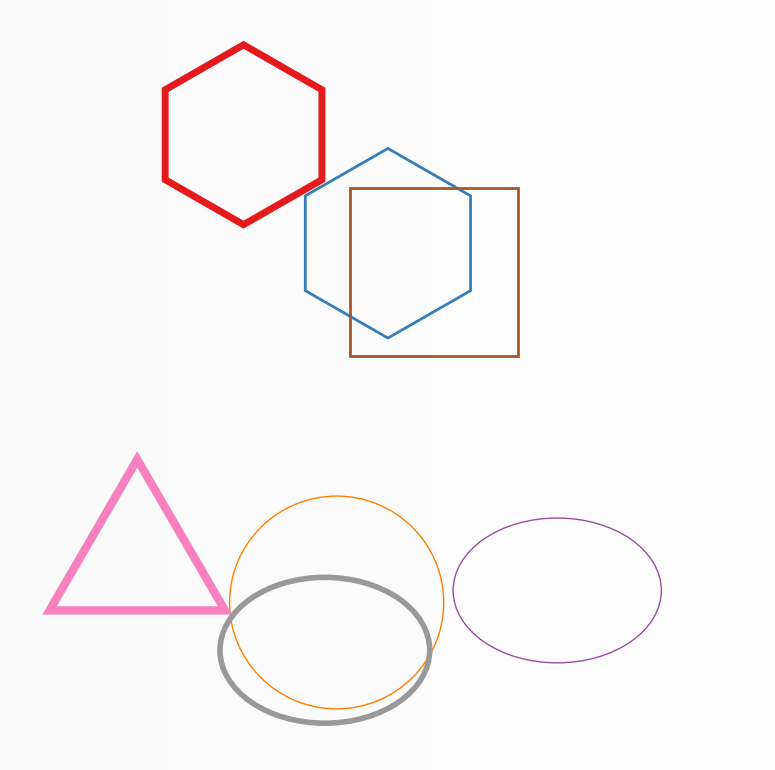[{"shape": "hexagon", "thickness": 2.5, "radius": 0.58, "center": [0.314, 0.825]}, {"shape": "hexagon", "thickness": 1, "radius": 0.62, "center": [0.501, 0.684]}, {"shape": "oval", "thickness": 0.5, "radius": 0.67, "center": [0.719, 0.233]}, {"shape": "circle", "thickness": 0.5, "radius": 0.69, "center": [0.434, 0.218]}, {"shape": "square", "thickness": 1, "radius": 0.54, "center": [0.56, 0.647]}, {"shape": "triangle", "thickness": 3, "radius": 0.65, "center": [0.177, 0.273]}, {"shape": "oval", "thickness": 2, "radius": 0.68, "center": [0.419, 0.155]}]